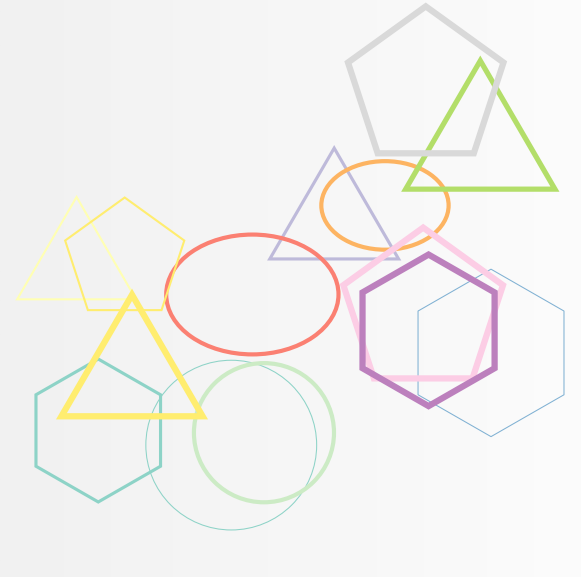[{"shape": "hexagon", "thickness": 1.5, "radius": 0.62, "center": [0.169, 0.254]}, {"shape": "circle", "thickness": 0.5, "radius": 0.73, "center": [0.398, 0.228]}, {"shape": "triangle", "thickness": 1, "radius": 0.59, "center": [0.132, 0.54]}, {"shape": "triangle", "thickness": 1.5, "radius": 0.64, "center": [0.575, 0.615]}, {"shape": "oval", "thickness": 2, "radius": 0.74, "center": [0.434, 0.489]}, {"shape": "hexagon", "thickness": 0.5, "radius": 0.72, "center": [0.845, 0.388]}, {"shape": "oval", "thickness": 2, "radius": 0.55, "center": [0.662, 0.643]}, {"shape": "triangle", "thickness": 2.5, "radius": 0.74, "center": [0.826, 0.746]}, {"shape": "pentagon", "thickness": 3, "radius": 0.72, "center": [0.728, 0.461]}, {"shape": "pentagon", "thickness": 3, "radius": 0.7, "center": [0.732, 0.847]}, {"shape": "hexagon", "thickness": 3, "radius": 0.66, "center": [0.737, 0.427]}, {"shape": "circle", "thickness": 2, "radius": 0.6, "center": [0.454, 0.25]}, {"shape": "pentagon", "thickness": 1, "radius": 0.54, "center": [0.215, 0.549]}, {"shape": "triangle", "thickness": 3, "radius": 0.7, "center": [0.227, 0.348]}]